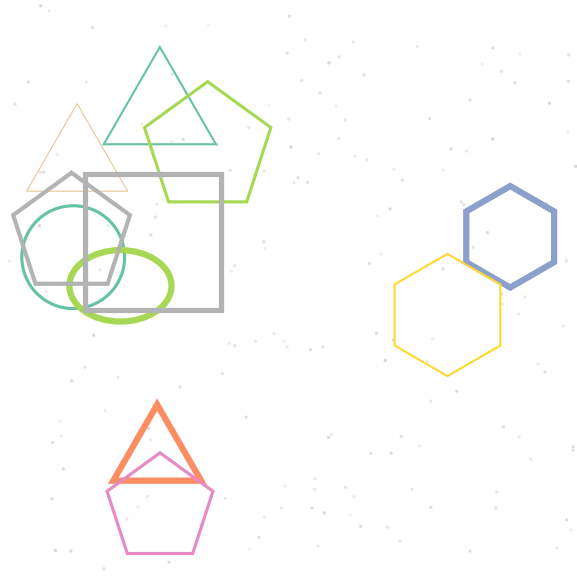[{"shape": "triangle", "thickness": 1, "radius": 0.56, "center": [0.277, 0.805]}, {"shape": "circle", "thickness": 1.5, "radius": 0.45, "center": [0.127, 0.554]}, {"shape": "triangle", "thickness": 3, "radius": 0.44, "center": [0.272, 0.211]}, {"shape": "hexagon", "thickness": 3, "radius": 0.44, "center": [0.883, 0.589]}, {"shape": "pentagon", "thickness": 1.5, "radius": 0.48, "center": [0.277, 0.119]}, {"shape": "oval", "thickness": 3, "radius": 0.44, "center": [0.209, 0.504]}, {"shape": "pentagon", "thickness": 1.5, "radius": 0.58, "center": [0.36, 0.743]}, {"shape": "hexagon", "thickness": 1, "radius": 0.53, "center": [0.775, 0.454]}, {"shape": "triangle", "thickness": 0.5, "radius": 0.51, "center": [0.134, 0.719]}, {"shape": "square", "thickness": 2.5, "radius": 0.59, "center": [0.265, 0.58]}, {"shape": "pentagon", "thickness": 2, "radius": 0.53, "center": [0.124, 0.594]}]